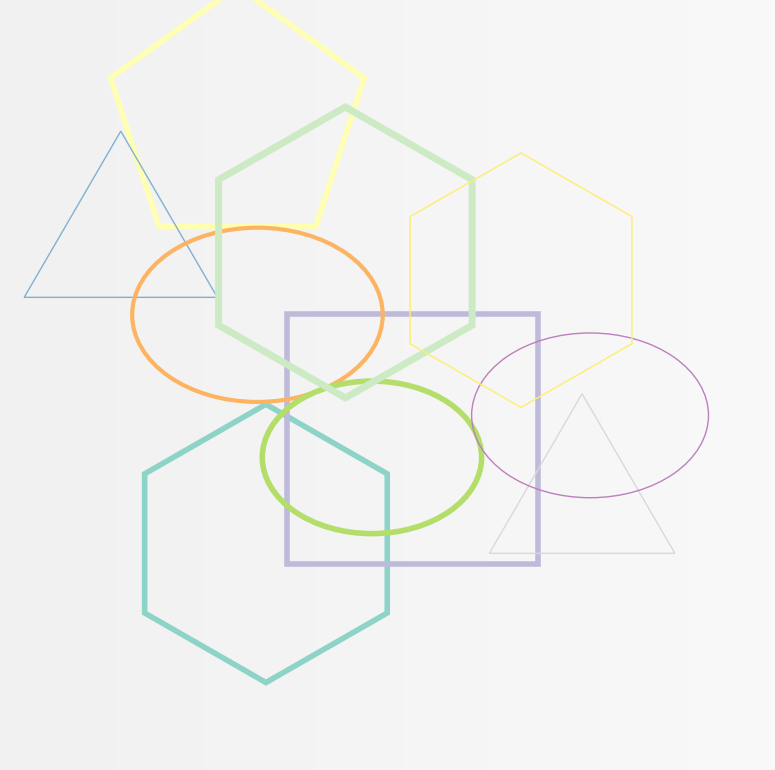[{"shape": "hexagon", "thickness": 2, "radius": 0.9, "center": [0.343, 0.294]}, {"shape": "pentagon", "thickness": 2, "radius": 0.86, "center": [0.306, 0.845]}, {"shape": "square", "thickness": 2, "radius": 0.81, "center": [0.532, 0.43]}, {"shape": "triangle", "thickness": 0.5, "radius": 0.72, "center": [0.156, 0.686]}, {"shape": "oval", "thickness": 1.5, "radius": 0.81, "center": [0.332, 0.591]}, {"shape": "oval", "thickness": 2, "radius": 0.71, "center": [0.48, 0.406]}, {"shape": "triangle", "thickness": 0.5, "radius": 0.69, "center": [0.751, 0.35]}, {"shape": "oval", "thickness": 0.5, "radius": 0.76, "center": [0.761, 0.461]}, {"shape": "hexagon", "thickness": 2.5, "radius": 0.94, "center": [0.446, 0.672]}, {"shape": "hexagon", "thickness": 0.5, "radius": 0.83, "center": [0.672, 0.636]}]